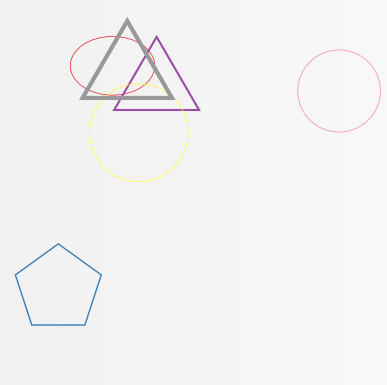[{"shape": "oval", "thickness": 0.5, "radius": 0.54, "center": [0.29, 0.829]}, {"shape": "pentagon", "thickness": 1, "radius": 0.58, "center": [0.151, 0.25]}, {"shape": "triangle", "thickness": 1.5, "radius": 0.63, "center": [0.404, 0.778]}, {"shape": "circle", "thickness": 0.5, "radius": 0.64, "center": [0.358, 0.655]}, {"shape": "circle", "thickness": 0.5, "radius": 0.53, "center": [0.875, 0.764]}, {"shape": "triangle", "thickness": 3, "radius": 0.67, "center": [0.328, 0.812]}]